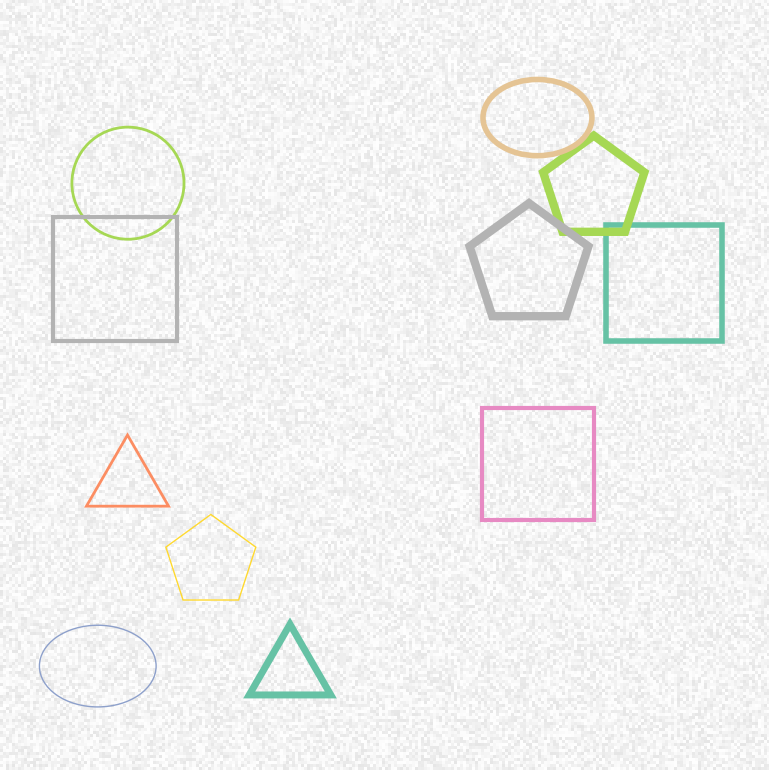[{"shape": "triangle", "thickness": 2.5, "radius": 0.31, "center": [0.377, 0.128]}, {"shape": "square", "thickness": 2, "radius": 0.38, "center": [0.862, 0.633]}, {"shape": "triangle", "thickness": 1, "radius": 0.31, "center": [0.166, 0.373]}, {"shape": "oval", "thickness": 0.5, "radius": 0.38, "center": [0.127, 0.135]}, {"shape": "square", "thickness": 1.5, "radius": 0.36, "center": [0.698, 0.398]}, {"shape": "circle", "thickness": 1, "radius": 0.36, "center": [0.166, 0.762]}, {"shape": "pentagon", "thickness": 3, "radius": 0.35, "center": [0.771, 0.755]}, {"shape": "pentagon", "thickness": 0.5, "radius": 0.31, "center": [0.274, 0.27]}, {"shape": "oval", "thickness": 2, "radius": 0.35, "center": [0.698, 0.847]}, {"shape": "square", "thickness": 1.5, "radius": 0.4, "center": [0.149, 0.638]}, {"shape": "pentagon", "thickness": 3, "radius": 0.41, "center": [0.687, 0.655]}]